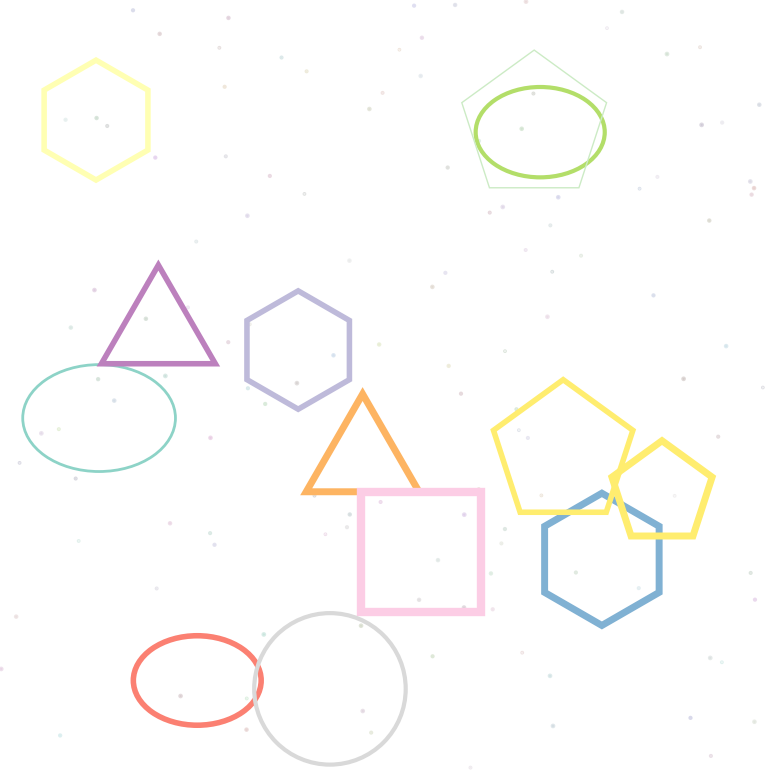[{"shape": "oval", "thickness": 1, "radius": 0.5, "center": [0.129, 0.457]}, {"shape": "hexagon", "thickness": 2, "radius": 0.39, "center": [0.125, 0.844]}, {"shape": "hexagon", "thickness": 2, "radius": 0.38, "center": [0.387, 0.545]}, {"shape": "oval", "thickness": 2, "radius": 0.42, "center": [0.256, 0.116]}, {"shape": "hexagon", "thickness": 2.5, "radius": 0.43, "center": [0.782, 0.274]}, {"shape": "triangle", "thickness": 2.5, "radius": 0.42, "center": [0.471, 0.404]}, {"shape": "oval", "thickness": 1.5, "radius": 0.42, "center": [0.702, 0.828]}, {"shape": "square", "thickness": 3, "radius": 0.39, "center": [0.547, 0.283]}, {"shape": "circle", "thickness": 1.5, "radius": 0.49, "center": [0.429, 0.105]}, {"shape": "triangle", "thickness": 2, "radius": 0.43, "center": [0.206, 0.57]}, {"shape": "pentagon", "thickness": 0.5, "radius": 0.49, "center": [0.694, 0.836]}, {"shape": "pentagon", "thickness": 2.5, "radius": 0.34, "center": [0.86, 0.359]}, {"shape": "pentagon", "thickness": 2, "radius": 0.48, "center": [0.731, 0.412]}]